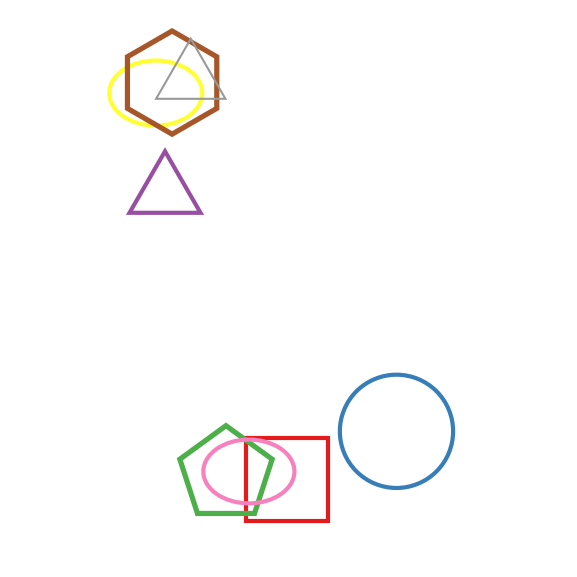[{"shape": "square", "thickness": 2, "radius": 0.36, "center": [0.497, 0.169]}, {"shape": "circle", "thickness": 2, "radius": 0.49, "center": [0.687, 0.252]}, {"shape": "pentagon", "thickness": 2.5, "radius": 0.42, "center": [0.391, 0.178]}, {"shape": "triangle", "thickness": 2, "radius": 0.35, "center": [0.286, 0.666]}, {"shape": "oval", "thickness": 2, "radius": 0.4, "center": [0.27, 0.838]}, {"shape": "hexagon", "thickness": 2.5, "radius": 0.45, "center": [0.298, 0.856]}, {"shape": "oval", "thickness": 2, "radius": 0.39, "center": [0.431, 0.183]}, {"shape": "triangle", "thickness": 1, "radius": 0.35, "center": [0.33, 0.863]}]